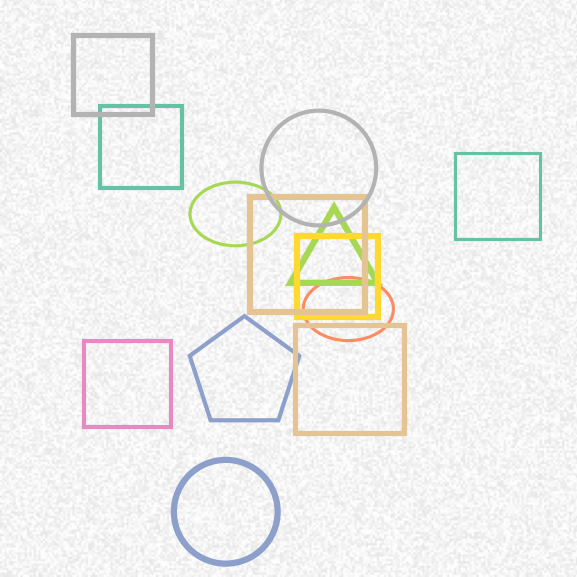[{"shape": "square", "thickness": 1.5, "radius": 0.37, "center": [0.862, 0.66]}, {"shape": "square", "thickness": 2, "radius": 0.35, "center": [0.245, 0.744]}, {"shape": "oval", "thickness": 1.5, "radius": 0.39, "center": [0.603, 0.464]}, {"shape": "circle", "thickness": 3, "radius": 0.45, "center": [0.391, 0.113]}, {"shape": "pentagon", "thickness": 2, "radius": 0.5, "center": [0.423, 0.352]}, {"shape": "square", "thickness": 2, "radius": 0.37, "center": [0.221, 0.334]}, {"shape": "oval", "thickness": 1.5, "radius": 0.39, "center": [0.408, 0.629]}, {"shape": "triangle", "thickness": 3, "radius": 0.44, "center": [0.578, 0.553]}, {"shape": "square", "thickness": 3, "radius": 0.35, "center": [0.584, 0.521]}, {"shape": "square", "thickness": 3, "radius": 0.5, "center": [0.532, 0.559]}, {"shape": "square", "thickness": 2.5, "radius": 0.47, "center": [0.605, 0.343]}, {"shape": "circle", "thickness": 2, "radius": 0.5, "center": [0.552, 0.708]}, {"shape": "square", "thickness": 2.5, "radius": 0.34, "center": [0.195, 0.87]}]